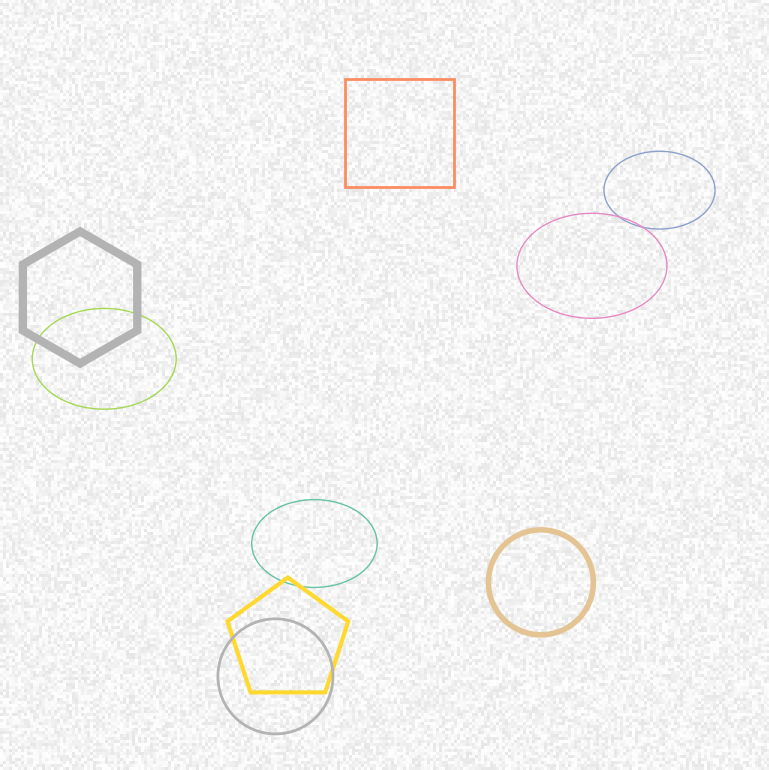[{"shape": "oval", "thickness": 0.5, "radius": 0.41, "center": [0.408, 0.294]}, {"shape": "square", "thickness": 1, "radius": 0.35, "center": [0.519, 0.827]}, {"shape": "oval", "thickness": 0.5, "radius": 0.36, "center": [0.856, 0.753]}, {"shape": "oval", "thickness": 0.5, "radius": 0.49, "center": [0.769, 0.655]}, {"shape": "oval", "thickness": 0.5, "radius": 0.47, "center": [0.135, 0.534]}, {"shape": "pentagon", "thickness": 1.5, "radius": 0.41, "center": [0.374, 0.168]}, {"shape": "circle", "thickness": 2, "radius": 0.34, "center": [0.702, 0.244]}, {"shape": "circle", "thickness": 1, "radius": 0.37, "center": [0.358, 0.122]}, {"shape": "hexagon", "thickness": 3, "radius": 0.43, "center": [0.104, 0.614]}]